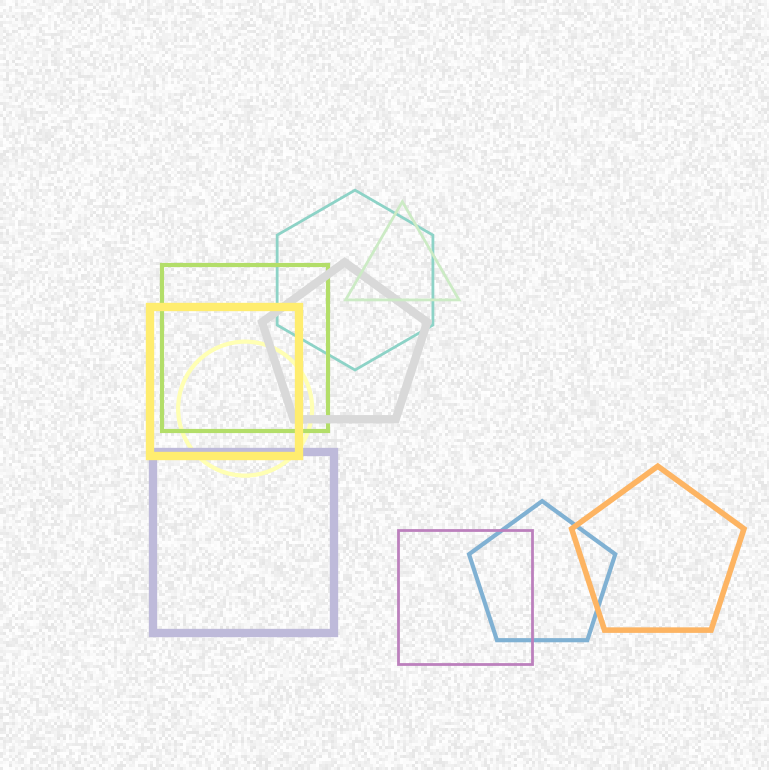[{"shape": "hexagon", "thickness": 1, "radius": 0.58, "center": [0.461, 0.636]}, {"shape": "circle", "thickness": 1.5, "radius": 0.44, "center": [0.318, 0.469]}, {"shape": "square", "thickness": 3, "radius": 0.59, "center": [0.317, 0.296]}, {"shape": "pentagon", "thickness": 1.5, "radius": 0.5, "center": [0.704, 0.249]}, {"shape": "pentagon", "thickness": 2, "radius": 0.59, "center": [0.854, 0.277]}, {"shape": "square", "thickness": 1.5, "radius": 0.54, "center": [0.318, 0.548]}, {"shape": "pentagon", "thickness": 3, "radius": 0.56, "center": [0.448, 0.547]}, {"shape": "square", "thickness": 1, "radius": 0.43, "center": [0.604, 0.224]}, {"shape": "triangle", "thickness": 1, "radius": 0.43, "center": [0.523, 0.653]}, {"shape": "square", "thickness": 3, "radius": 0.49, "center": [0.291, 0.505]}]